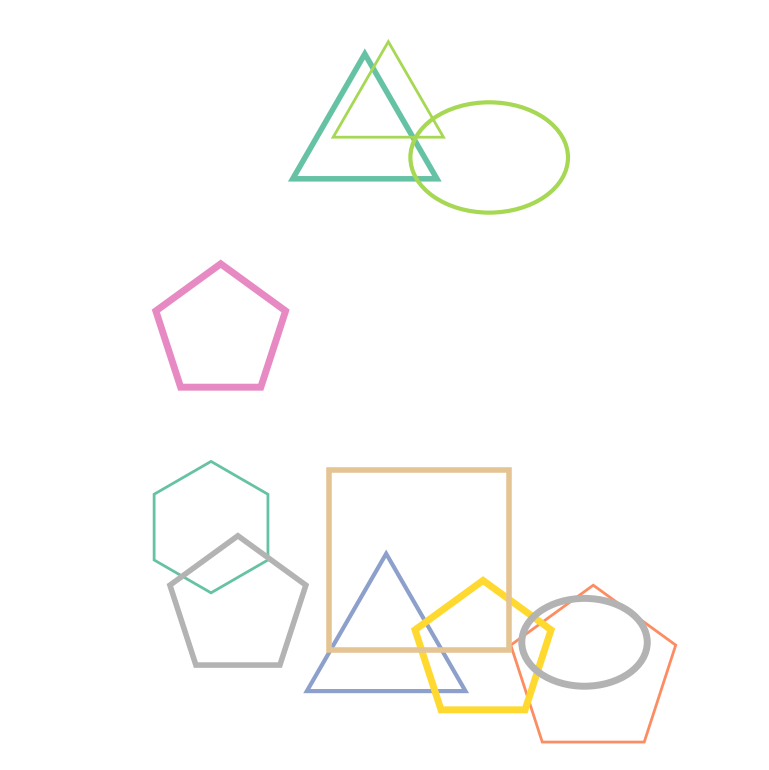[{"shape": "triangle", "thickness": 2, "radius": 0.54, "center": [0.474, 0.822]}, {"shape": "hexagon", "thickness": 1, "radius": 0.43, "center": [0.274, 0.315]}, {"shape": "pentagon", "thickness": 1, "radius": 0.56, "center": [0.77, 0.127]}, {"shape": "triangle", "thickness": 1.5, "radius": 0.59, "center": [0.502, 0.162]}, {"shape": "pentagon", "thickness": 2.5, "radius": 0.44, "center": [0.287, 0.569]}, {"shape": "triangle", "thickness": 1, "radius": 0.41, "center": [0.504, 0.863]}, {"shape": "oval", "thickness": 1.5, "radius": 0.51, "center": [0.635, 0.795]}, {"shape": "pentagon", "thickness": 2.5, "radius": 0.46, "center": [0.627, 0.153]}, {"shape": "square", "thickness": 2, "radius": 0.59, "center": [0.544, 0.273]}, {"shape": "oval", "thickness": 2.5, "radius": 0.41, "center": [0.759, 0.166]}, {"shape": "pentagon", "thickness": 2, "radius": 0.46, "center": [0.309, 0.211]}]